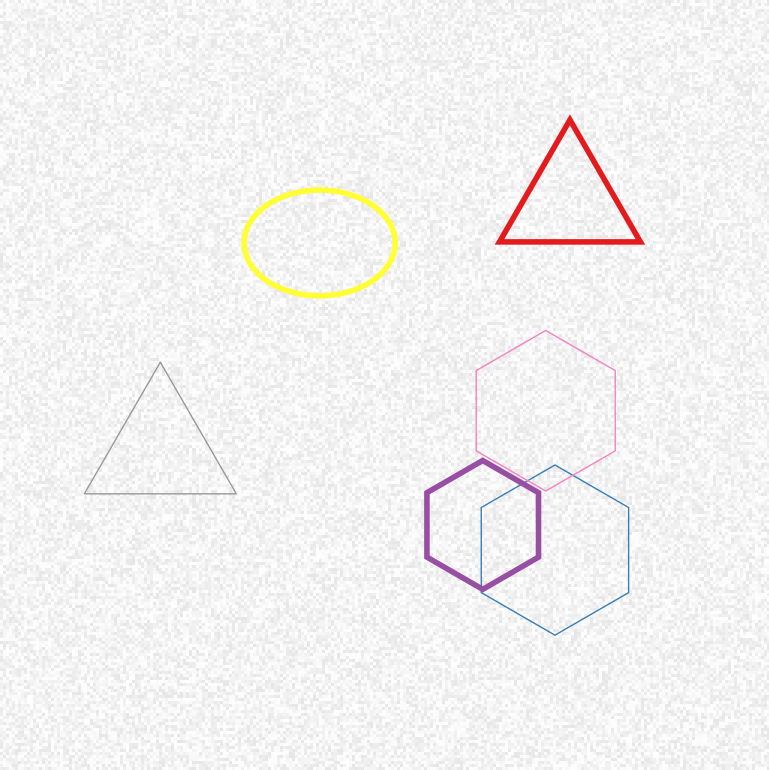[{"shape": "triangle", "thickness": 2, "radius": 0.53, "center": [0.74, 0.739]}, {"shape": "hexagon", "thickness": 0.5, "radius": 0.55, "center": [0.721, 0.286]}, {"shape": "hexagon", "thickness": 2, "radius": 0.42, "center": [0.627, 0.318]}, {"shape": "oval", "thickness": 2, "radius": 0.49, "center": [0.415, 0.685]}, {"shape": "hexagon", "thickness": 0.5, "radius": 0.52, "center": [0.709, 0.467]}, {"shape": "triangle", "thickness": 0.5, "radius": 0.57, "center": [0.208, 0.416]}]